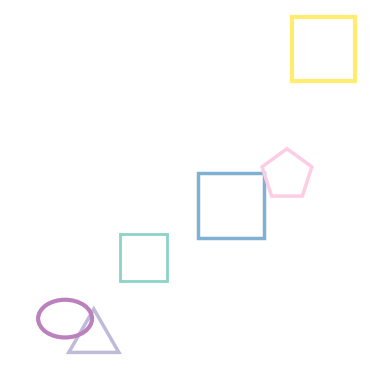[{"shape": "square", "thickness": 2, "radius": 0.3, "center": [0.373, 0.331]}, {"shape": "triangle", "thickness": 2.5, "radius": 0.38, "center": [0.244, 0.122]}, {"shape": "square", "thickness": 2.5, "radius": 0.42, "center": [0.6, 0.466]}, {"shape": "pentagon", "thickness": 2.5, "radius": 0.34, "center": [0.745, 0.546]}, {"shape": "oval", "thickness": 3, "radius": 0.35, "center": [0.169, 0.172]}, {"shape": "square", "thickness": 3, "radius": 0.41, "center": [0.84, 0.873]}]